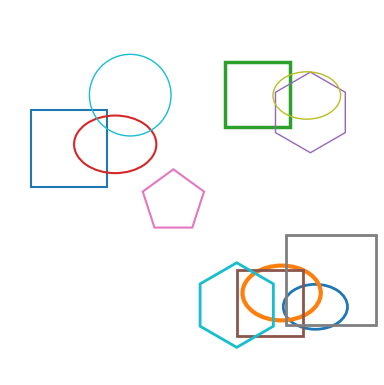[{"shape": "square", "thickness": 1.5, "radius": 0.5, "center": [0.18, 0.615]}, {"shape": "oval", "thickness": 2, "radius": 0.42, "center": [0.819, 0.203]}, {"shape": "oval", "thickness": 3, "radius": 0.51, "center": [0.732, 0.239]}, {"shape": "square", "thickness": 2.5, "radius": 0.42, "center": [0.669, 0.755]}, {"shape": "oval", "thickness": 1.5, "radius": 0.53, "center": [0.299, 0.625]}, {"shape": "hexagon", "thickness": 1, "radius": 0.52, "center": [0.806, 0.708]}, {"shape": "square", "thickness": 2, "radius": 0.43, "center": [0.701, 0.213]}, {"shape": "pentagon", "thickness": 1.5, "radius": 0.42, "center": [0.45, 0.477]}, {"shape": "square", "thickness": 2, "radius": 0.59, "center": [0.859, 0.272]}, {"shape": "oval", "thickness": 1, "radius": 0.44, "center": [0.797, 0.752]}, {"shape": "hexagon", "thickness": 2, "radius": 0.55, "center": [0.615, 0.208]}, {"shape": "circle", "thickness": 1, "radius": 0.53, "center": [0.338, 0.753]}]